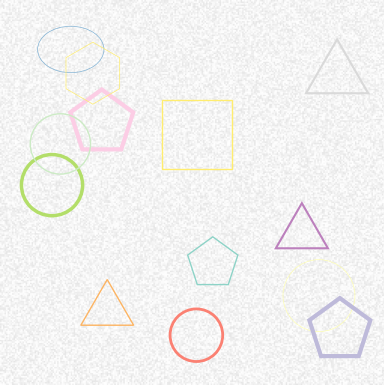[{"shape": "pentagon", "thickness": 1, "radius": 0.34, "center": [0.553, 0.316]}, {"shape": "circle", "thickness": 0.5, "radius": 0.47, "center": [0.828, 0.232]}, {"shape": "pentagon", "thickness": 3, "radius": 0.42, "center": [0.883, 0.142]}, {"shape": "circle", "thickness": 2, "radius": 0.34, "center": [0.51, 0.129]}, {"shape": "oval", "thickness": 0.5, "radius": 0.43, "center": [0.184, 0.872]}, {"shape": "triangle", "thickness": 1, "radius": 0.4, "center": [0.279, 0.195]}, {"shape": "circle", "thickness": 2.5, "radius": 0.4, "center": [0.135, 0.519]}, {"shape": "pentagon", "thickness": 3, "radius": 0.43, "center": [0.264, 0.682]}, {"shape": "triangle", "thickness": 1.5, "radius": 0.47, "center": [0.876, 0.804]}, {"shape": "triangle", "thickness": 1.5, "radius": 0.39, "center": [0.784, 0.394]}, {"shape": "circle", "thickness": 1, "radius": 0.39, "center": [0.157, 0.626]}, {"shape": "square", "thickness": 1, "radius": 0.45, "center": [0.512, 0.651]}, {"shape": "hexagon", "thickness": 0.5, "radius": 0.4, "center": [0.241, 0.81]}]